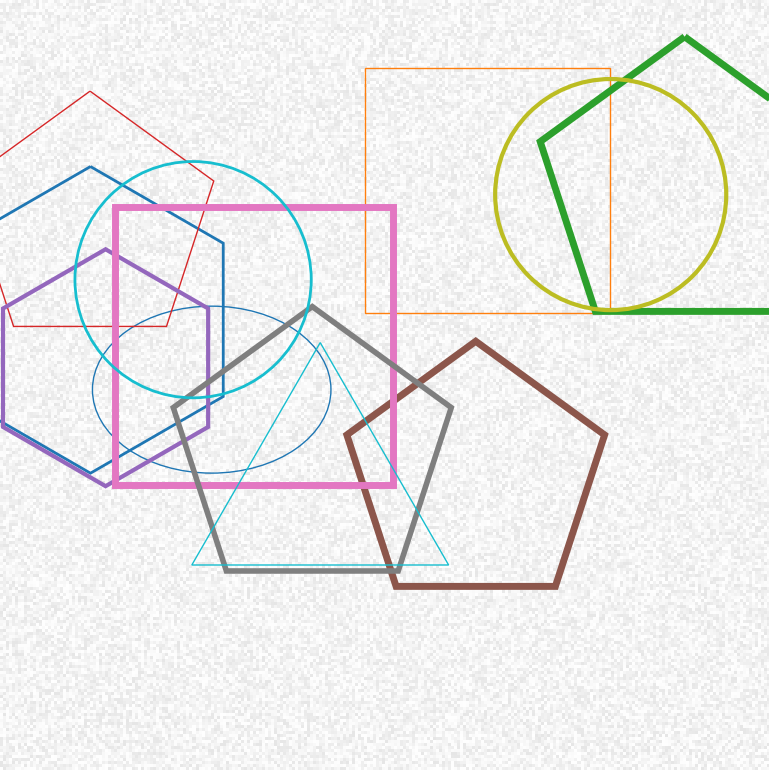[{"shape": "oval", "thickness": 0.5, "radius": 0.77, "center": [0.275, 0.494]}, {"shape": "hexagon", "thickness": 1, "radius": 1.0, "center": [0.117, 0.585]}, {"shape": "square", "thickness": 0.5, "radius": 0.79, "center": [0.633, 0.752]}, {"shape": "pentagon", "thickness": 2.5, "radius": 0.99, "center": [0.889, 0.755]}, {"shape": "pentagon", "thickness": 0.5, "radius": 0.84, "center": [0.117, 0.713]}, {"shape": "hexagon", "thickness": 1.5, "radius": 0.77, "center": [0.137, 0.522]}, {"shape": "pentagon", "thickness": 2.5, "radius": 0.88, "center": [0.618, 0.381]}, {"shape": "square", "thickness": 2.5, "radius": 0.9, "center": [0.33, 0.551]}, {"shape": "pentagon", "thickness": 2, "radius": 0.95, "center": [0.406, 0.412]}, {"shape": "circle", "thickness": 1.5, "radius": 0.75, "center": [0.793, 0.747]}, {"shape": "triangle", "thickness": 0.5, "radius": 0.96, "center": [0.416, 0.363]}, {"shape": "circle", "thickness": 1, "radius": 0.77, "center": [0.251, 0.637]}]